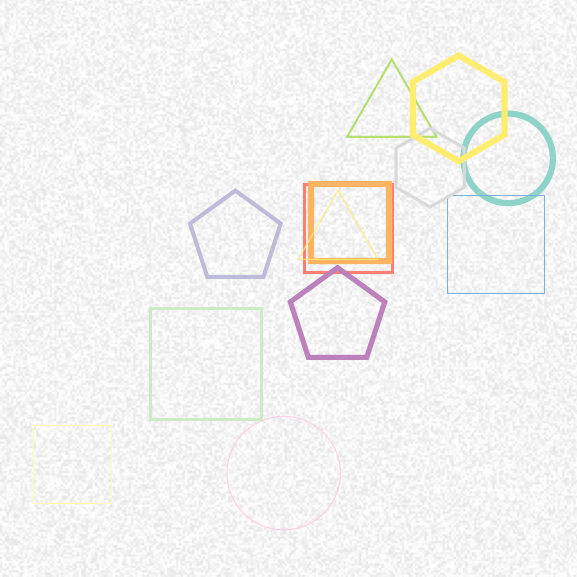[{"shape": "circle", "thickness": 3, "radius": 0.39, "center": [0.88, 0.725]}, {"shape": "square", "thickness": 0.5, "radius": 0.34, "center": [0.125, 0.196]}, {"shape": "pentagon", "thickness": 2, "radius": 0.41, "center": [0.408, 0.586]}, {"shape": "square", "thickness": 1.5, "radius": 0.38, "center": [0.603, 0.605]}, {"shape": "square", "thickness": 0.5, "radius": 0.42, "center": [0.858, 0.577]}, {"shape": "square", "thickness": 3, "radius": 0.33, "center": [0.606, 0.614]}, {"shape": "triangle", "thickness": 1, "radius": 0.45, "center": [0.678, 0.807]}, {"shape": "circle", "thickness": 0.5, "radius": 0.49, "center": [0.491, 0.18]}, {"shape": "hexagon", "thickness": 1.5, "radius": 0.34, "center": [0.745, 0.709]}, {"shape": "pentagon", "thickness": 2.5, "radius": 0.43, "center": [0.584, 0.45]}, {"shape": "square", "thickness": 1.5, "radius": 0.48, "center": [0.356, 0.37]}, {"shape": "hexagon", "thickness": 3, "radius": 0.46, "center": [0.794, 0.812]}, {"shape": "triangle", "thickness": 0.5, "radius": 0.4, "center": [0.585, 0.59]}]